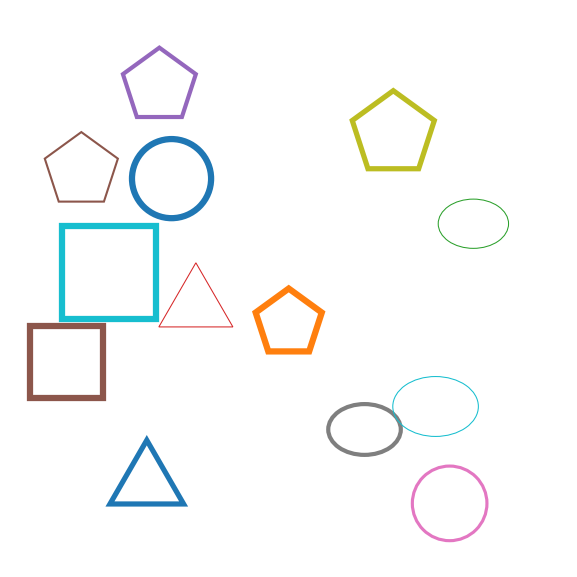[{"shape": "triangle", "thickness": 2.5, "radius": 0.37, "center": [0.254, 0.163]}, {"shape": "circle", "thickness": 3, "radius": 0.34, "center": [0.297, 0.69]}, {"shape": "pentagon", "thickness": 3, "radius": 0.3, "center": [0.5, 0.439]}, {"shape": "oval", "thickness": 0.5, "radius": 0.3, "center": [0.82, 0.612]}, {"shape": "triangle", "thickness": 0.5, "radius": 0.37, "center": [0.339, 0.47]}, {"shape": "pentagon", "thickness": 2, "radius": 0.33, "center": [0.276, 0.85]}, {"shape": "square", "thickness": 3, "radius": 0.31, "center": [0.115, 0.372]}, {"shape": "pentagon", "thickness": 1, "radius": 0.33, "center": [0.141, 0.704]}, {"shape": "circle", "thickness": 1.5, "radius": 0.32, "center": [0.779, 0.127]}, {"shape": "oval", "thickness": 2, "radius": 0.31, "center": [0.631, 0.255]}, {"shape": "pentagon", "thickness": 2.5, "radius": 0.37, "center": [0.681, 0.767]}, {"shape": "oval", "thickness": 0.5, "radius": 0.37, "center": [0.754, 0.295]}, {"shape": "square", "thickness": 3, "radius": 0.4, "center": [0.189, 0.527]}]